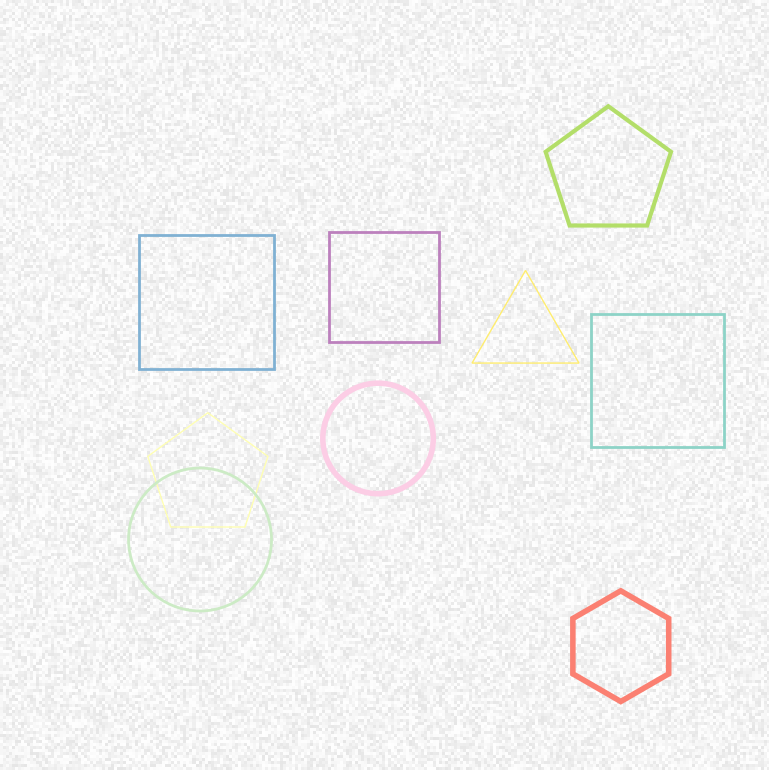[{"shape": "square", "thickness": 1, "radius": 0.43, "center": [0.854, 0.506]}, {"shape": "pentagon", "thickness": 0.5, "radius": 0.41, "center": [0.27, 0.382]}, {"shape": "hexagon", "thickness": 2, "radius": 0.36, "center": [0.806, 0.161]}, {"shape": "square", "thickness": 1, "radius": 0.44, "center": [0.268, 0.608]}, {"shape": "pentagon", "thickness": 1.5, "radius": 0.43, "center": [0.79, 0.776]}, {"shape": "circle", "thickness": 2, "radius": 0.36, "center": [0.491, 0.431]}, {"shape": "square", "thickness": 1, "radius": 0.36, "center": [0.499, 0.627]}, {"shape": "circle", "thickness": 1, "radius": 0.46, "center": [0.26, 0.299]}, {"shape": "triangle", "thickness": 0.5, "radius": 0.4, "center": [0.682, 0.569]}]